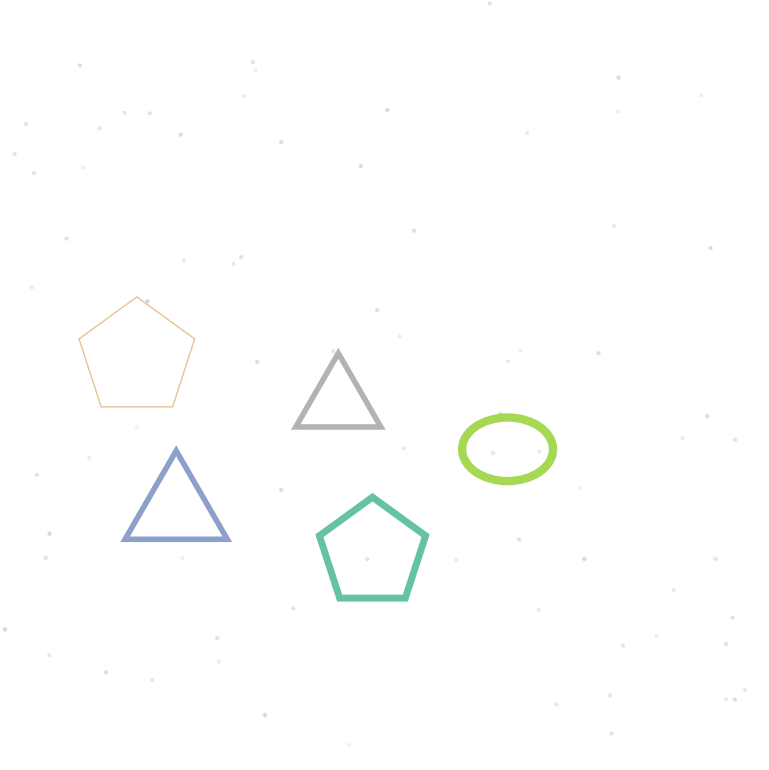[{"shape": "pentagon", "thickness": 2.5, "radius": 0.36, "center": [0.484, 0.282]}, {"shape": "triangle", "thickness": 2, "radius": 0.38, "center": [0.229, 0.338]}, {"shape": "oval", "thickness": 3, "radius": 0.3, "center": [0.659, 0.417]}, {"shape": "pentagon", "thickness": 0.5, "radius": 0.39, "center": [0.178, 0.535]}, {"shape": "triangle", "thickness": 2, "radius": 0.32, "center": [0.439, 0.477]}]